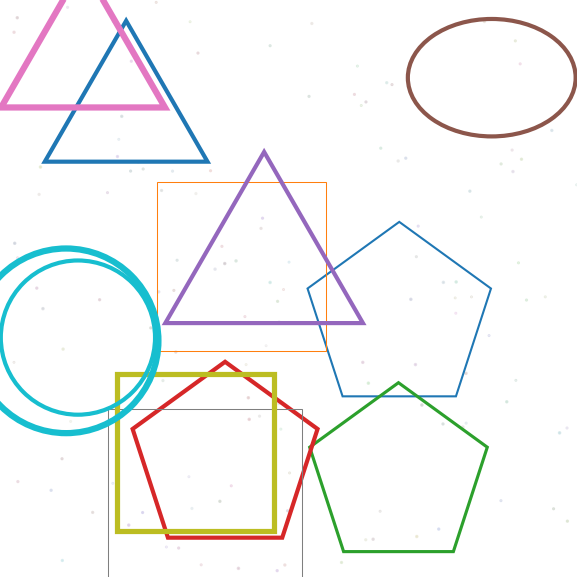[{"shape": "triangle", "thickness": 2, "radius": 0.81, "center": [0.218, 0.801]}, {"shape": "pentagon", "thickness": 1, "radius": 0.83, "center": [0.691, 0.448]}, {"shape": "square", "thickness": 0.5, "radius": 0.73, "center": [0.418, 0.538]}, {"shape": "pentagon", "thickness": 1.5, "radius": 0.81, "center": [0.69, 0.175]}, {"shape": "pentagon", "thickness": 2, "radius": 0.84, "center": [0.39, 0.204]}, {"shape": "triangle", "thickness": 2, "radius": 0.99, "center": [0.457, 0.538]}, {"shape": "oval", "thickness": 2, "radius": 0.73, "center": [0.852, 0.865]}, {"shape": "triangle", "thickness": 3, "radius": 0.82, "center": [0.144, 0.895]}, {"shape": "square", "thickness": 0.5, "radius": 0.84, "center": [0.355, 0.123]}, {"shape": "square", "thickness": 2.5, "radius": 0.68, "center": [0.339, 0.215]}, {"shape": "circle", "thickness": 2, "radius": 0.67, "center": [0.135, 0.415]}, {"shape": "circle", "thickness": 3, "radius": 0.8, "center": [0.114, 0.409]}]